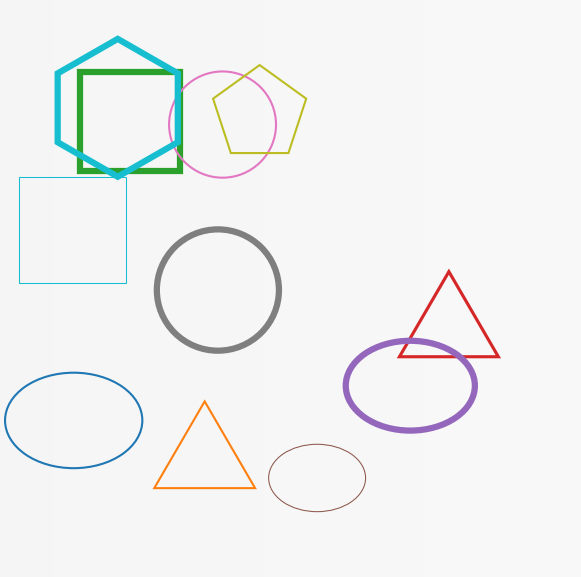[{"shape": "oval", "thickness": 1, "radius": 0.59, "center": [0.127, 0.271]}, {"shape": "triangle", "thickness": 1, "radius": 0.5, "center": [0.352, 0.204]}, {"shape": "square", "thickness": 3, "radius": 0.43, "center": [0.224, 0.789]}, {"shape": "triangle", "thickness": 1.5, "radius": 0.49, "center": [0.772, 0.431]}, {"shape": "oval", "thickness": 3, "radius": 0.56, "center": [0.706, 0.331]}, {"shape": "oval", "thickness": 0.5, "radius": 0.42, "center": [0.546, 0.171]}, {"shape": "circle", "thickness": 1, "radius": 0.46, "center": [0.383, 0.783]}, {"shape": "circle", "thickness": 3, "radius": 0.53, "center": [0.375, 0.497]}, {"shape": "pentagon", "thickness": 1, "radius": 0.42, "center": [0.447, 0.802]}, {"shape": "square", "thickness": 0.5, "radius": 0.46, "center": [0.125, 0.6]}, {"shape": "hexagon", "thickness": 3, "radius": 0.6, "center": [0.203, 0.812]}]